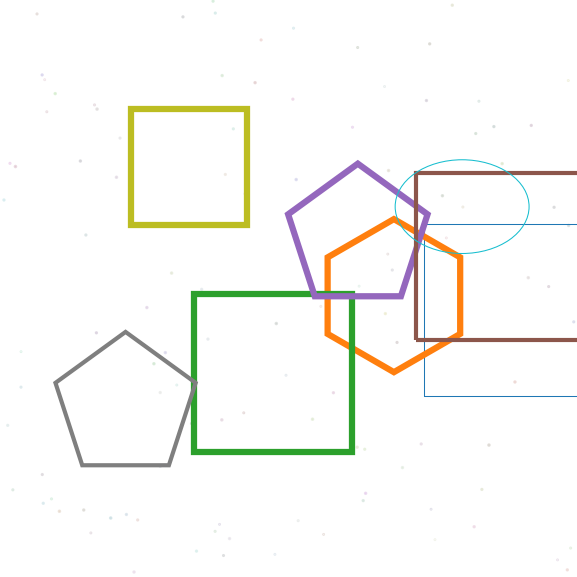[{"shape": "square", "thickness": 0.5, "radius": 0.74, "center": [0.884, 0.462]}, {"shape": "hexagon", "thickness": 3, "radius": 0.66, "center": [0.682, 0.487]}, {"shape": "square", "thickness": 3, "radius": 0.68, "center": [0.473, 0.354]}, {"shape": "pentagon", "thickness": 3, "radius": 0.63, "center": [0.62, 0.589]}, {"shape": "square", "thickness": 2, "radius": 0.72, "center": [0.864, 0.555]}, {"shape": "pentagon", "thickness": 2, "radius": 0.64, "center": [0.217, 0.297]}, {"shape": "square", "thickness": 3, "radius": 0.5, "center": [0.328, 0.71]}, {"shape": "oval", "thickness": 0.5, "radius": 0.58, "center": [0.8, 0.641]}]